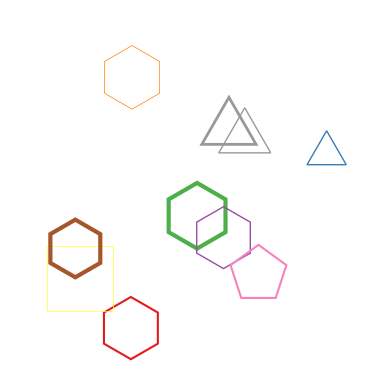[{"shape": "hexagon", "thickness": 1.5, "radius": 0.4, "center": [0.34, 0.148]}, {"shape": "triangle", "thickness": 1, "radius": 0.29, "center": [0.848, 0.602]}, {"shape": "hexagon", "thickness": 3, "radius": 0.43, "center": [0.512, 0.44]}, {"shape": "hexagon", "thickness": 1, "radius": 0.4, "center": [0.581, 0.383]}, {"shape": "hexagon", "thickness": 0.5, "radius": 0.41, "center": [0.343, 0.799]}, {"shape": "square", "thickness": 0.5, "radius": 0.43, "center": [0.208, 0.276]}, {"shape": "hexagon", "thickness": 3, "radius": 0.37, "center": [0.196, 0.355]}, {"shape": "pentagon", "thickness": 1.5, "radius": 0.38, "center": [0.671, 0.288]}, {"shape": "triangle", "thickness": 1, "radius": 0.39, "center": [0.636, 0.642]}, {"shape": "triangle", "thickness": 2, "radius": 0.41, "center": [0.595, 0.666]}]